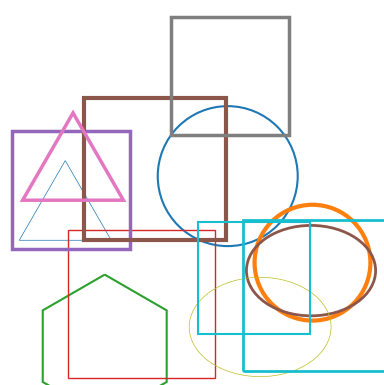[{"shape": "triangle", "thickness": 0.5, "radius": 0.69, "center": [0.169, 0.445]}, {"shape": "circle", "thickness": 1.5, "radius": 0.91, "center": [0.592, 0.543]}, {"shape": "circle", "thickness": 3, "radius": 0.75, "center": [0.812, 0.318]}, {"shape": "hexagon", "thickness": 1.5, "radius": 0.93, "center": [0.272, 0.101]}, {"shape": "square", "thickness": 1, "radius": 0.96, "center": [0.367, 0.21]}, {"shape": "square", "thickness": 2.5, "radius": 0.77, "center": [0.183, 0.507]}, {"shape": "oval", "thickness": 2, "radius": 0.84, "center": [0.808, 0.297]}, {"shape": "square", "thickness": 3, "radius": 0.92, "center": [0.402, 0.561]}, {"shape": "triangle", "thickness": 2.5, "radius": 0.76, "center": [0.19, 0.556]}, {"shape": "square", "thickness": 2.5, "radius": 0.77, "center": [0.598, 0.803]}, {"shape": "oval", "thickness": 0.5, "radius": 0.92, "center": [0.676, 0.151]}, {"shape": "square", "thickness": 2, "radius": 0.98, "center": [0.828, 0.232]}, {"shape": "square", "thickness": 1.5, "radius": 0.73, "center": [0.66, 0.277]}]